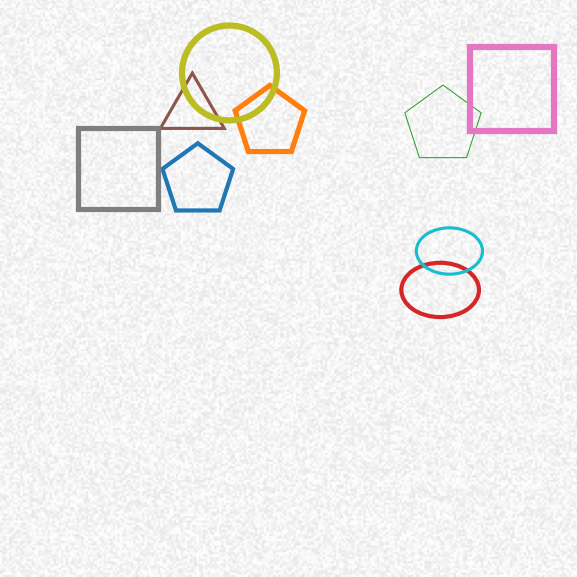[{"shape": "pentagon", "thickness": 2, "radius": 0.32, "center": [0.343, 0.687]}, {"shape": "pentagon", "thickness": 2.5, "radius": 0.32, "center": [0.467, 0.788]}, {"shape": "pentagon", "thickness": 0.5, "radius": 0.35, "center": [0.767, 0.782]}, {"shape": "oval", "thickness": 2, "radius": 0.34, "center": [0.762, 0.497]}, {"shape": "triangle", "thickness": 1.5, "radius": 0.32, "center": [0.333, 0.809]}, {"shape": "square", "thickness": 3, "radius": 0.37, "center": [0.887, 0.845]}, {"shape": "square", "thickness": 2.5, "radius": 0.35, "center": [0.204, 0.707]}, {"shape": "circle", "thickness": 3, "radius": 0.41, "center": [0.397, 0.873]}, {"shape": "oval", "thickness": 1.5, "radius": 0.29, "center": [0.778, 0.564]}]